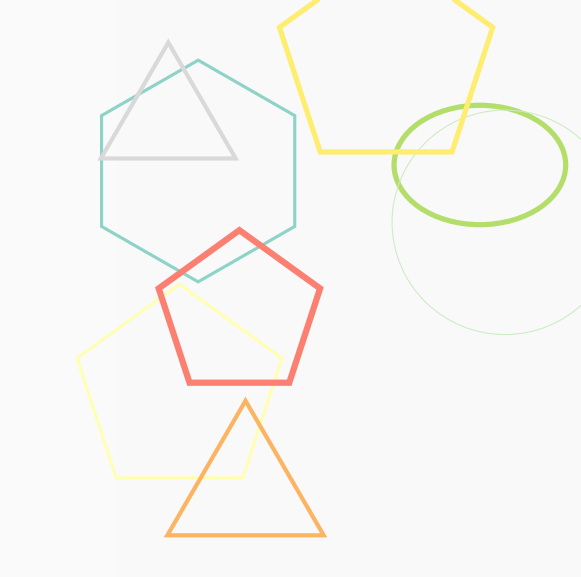[{"shape": "hexagon", "thickness": 1.5, "radius": 0.96, "center": [0.341, 0.703]}, {"shape": "pentagon", "thickness": 1.5, "radius": 0.93, "center": [0.309, 0.322]}, {"shape": "pentagon", "thickness": 3, "radius": 0.73, "center": [0.412, 0.455]}, {"shape": "triangle", "thickness": 2, "radius": 0.78, "center": [0.422, 0.15]}, {"shape": "oval", "thickness": 2.5, "radius": 0.74, "center": [0.826, 0.713]}, {"shape": "triangle", "thickness": 2, "radius": 0.67, "center": [0.29, 0.792]}, {"shape": "circle", "thickness": 0.5, "radius": 0.97, "center": [0.869, 0.614]}, {"shape": "pentagon", "thickness": 2.5, "radius": 0.96, "center": [0.664, 0.892]}]